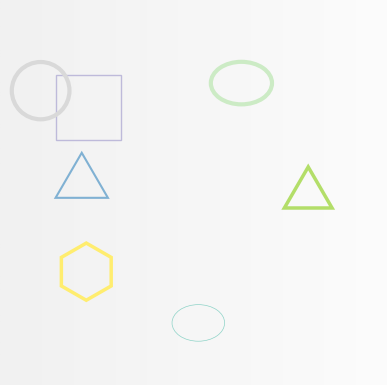[{"shape": "oval", "thickness": 0.5, "radius": 0.34, "center": [0.512, 0.161]}, {"shape": "square", "thickness": 1, "radius": 0.42, "center": [0.229, 0.72]}, {"shape": "triangle", "thickness": 1.5, "radius": 0.39, "center": [0.211, 0.525]}, {"shape": "triangle", "thickness": 2.5, "radius": 0.36, "center": [0.795, 0.495]}, {"shape": "circle", "thickness": 3, "radius": 0.37, "center": [0.105, 0.765]}, {"shape": "oval", "thickness": 3, "radius": 0.39, "center": [0.623, 0.784]}, {"shape": "hexagon", "thickness": 2.5, "radius": 0.37, "center": [0.223, 0.294]}]